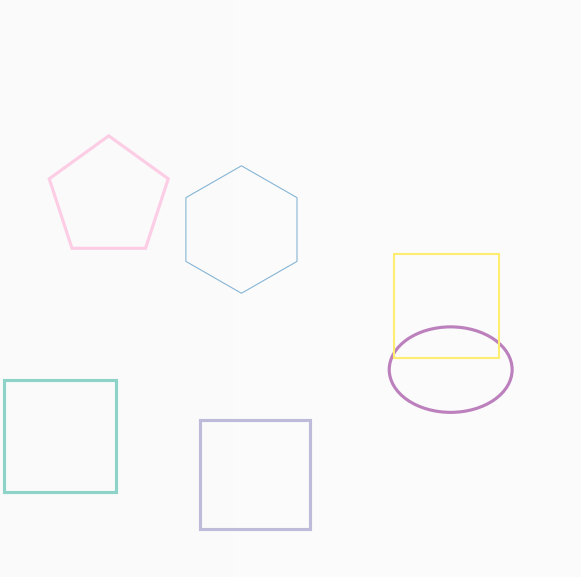[{"shape": "square", "thickness": 1.5, "radius": 0.48, "center": [0.103, 0.245]}, {"shape": "square", "thickness": 1.5, "radius": 0.47, "center": [0.439, 0.178]}, {"shape": "hexagon", "thickness": 0.5, "radius": 0.55, "center": [0.415, 0.602]}, {"shape": "pentagon", "thickness": 1.5, "radius": 0.54, "center": [0.187, 0.656]}, {"shape": "oval", "thickness": 1.5, "radius": 0.53, "center": [0.775, 0.359]}, {"shape": "square", "thickness": 1, "radius": 0.45, "center": [0.769, 0.469]}]